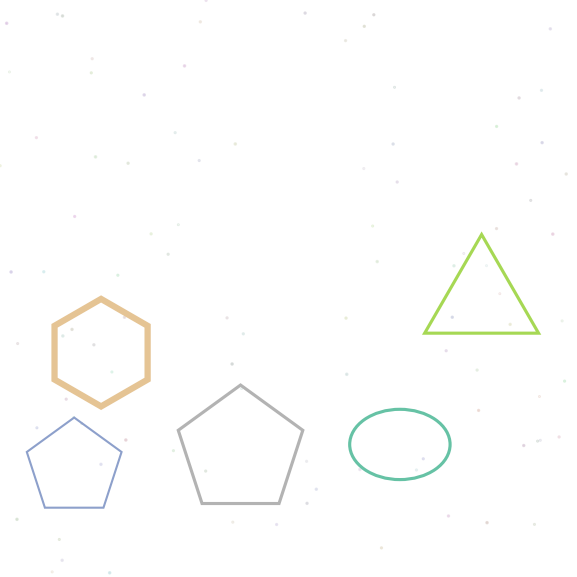[{"shape": "oval", "thickness": 1.5, "radius": 0.43, "center": [0.692, 0.23]}, {"shape": "pentagon", "thickness": 1, "radius": 0.43, "center": [0.128, 0.19]}, {"shape": "triangle", "thickness": 1.5, "radius": 0.57, "center": [0.834, 0.479]}, {"shape": "hexagon", "thickness": 3, "radius": 0.47, "center": [0.175, 0.388]}, {"shape": "pentagon", "thickness": 1.5, "radius": 0.57, "center": [0.417, 0.219]}]